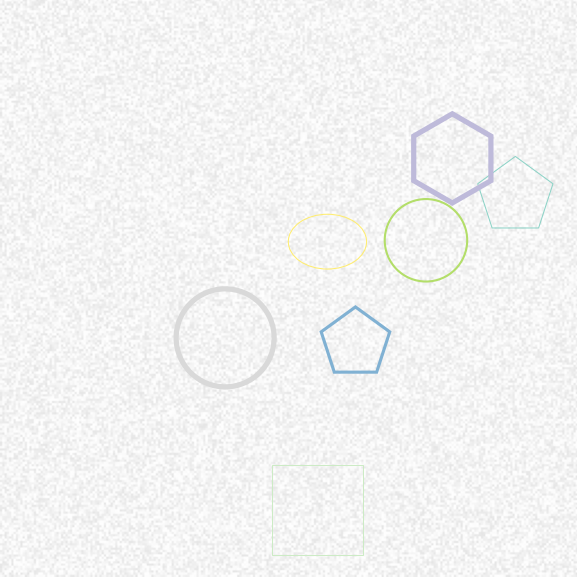[{"shape": "pentagon", "thickness": 0.5, "radius": 0.34, "center": [0.892, 0.66]}, {"shape": "hexagon", "thickness": 2.5, "radius": 0.39, "center": [0.783, 0.725]}, {"shape": "pentagon", "thickness": 1.5, "radius": 0.31, "center": [0.616, 0.405]}, {"shape": "circle", "thickness": 1, "radius": 0.36, "center": [0.738, 0.583]}, {"shape": "circle", "thickness": 2.5, "radius": 0.42, "center": [0.39, 0.414]}, {"shape": "square", "thickness": 0.5, "radius": 0.39, "center": [0.55, 0.116]}, {"shape": "oval", "thickness": 0.5, "radius": 0.34, "center": [0.567, 0.581]}]